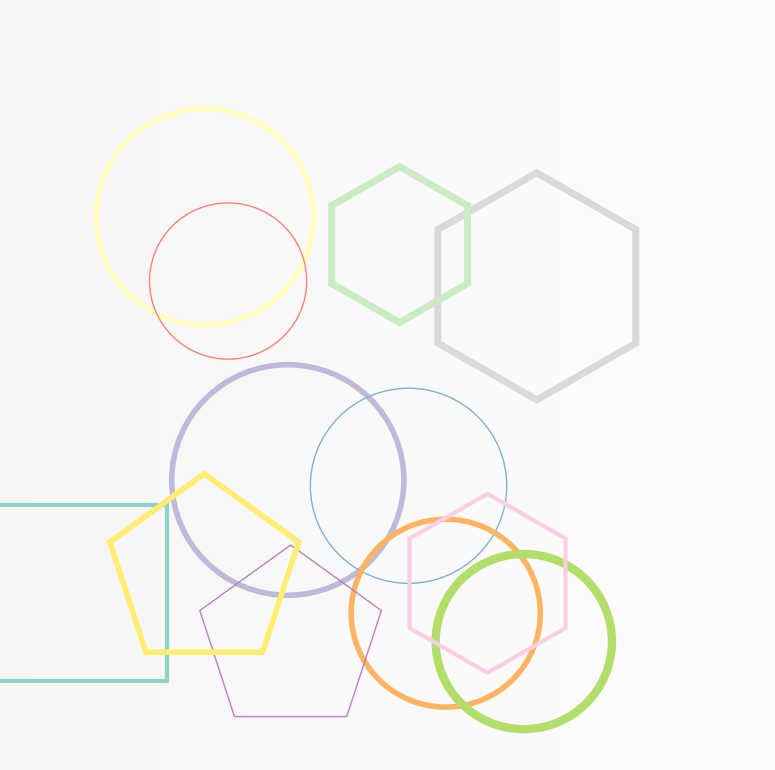[{"shape": "square", "thickness": 1.5, "radius": 0.57, "center": [0.101, 0.23]}, {"shape": "circle", "thickness": 1.5, "radius": 0.7, "center": [0.264, 0.718]}, {"shape": "circle", "thickness": 2, "radius": 0.75, "center": [0.371, 0.377]}, {"shape": "circle", "thickness": 0.5, "radius": 0.51, "center": [0.294, 0.635]}, {"shape": "circle", "thickness": 0.5, "radius": 0.63, "center": [0.527, 0.369]}, {"shape": "circle", "thickness": 2, "radius": 0.61, "center": [0.575, 0.204]}, {"shape": "circle", "thickness": 3, "radius": 0.57, "center": [0.676, 0.167]}, {"shape": "hexagon", "thickness": 1.5, "radius": 0.58, "center": [0.629, 0.243]}, {"shape": "hexagon", "thickness": 2.5, "radius": 0.74, "center": [0.693, 0.628]}, {"shape": "pentagon", "thickness": 0.5, "radius": 0.62, "center": [0.375, 0.169]}, {"shape": "hexagon", "thickness": 2.5, "radius": 0.51, "center": [0.516, 0.682]}, {"shape": "pentagon", "thickness": 2, "radius": 0.64, "center": [0.264, 0.257]}]